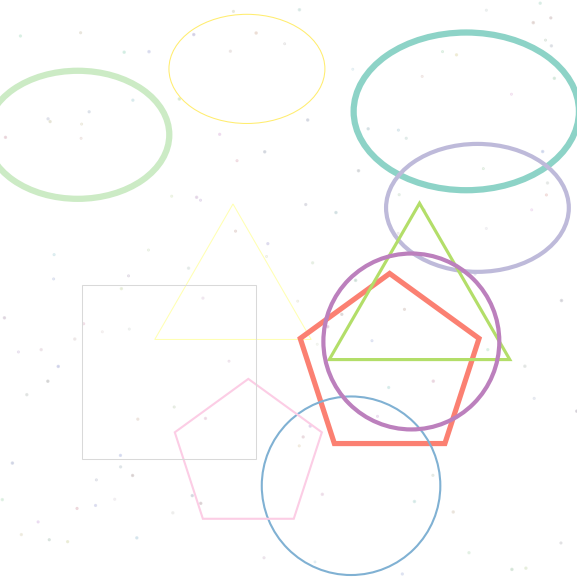[{"shape": "oval", "thickness": 3, "radius": 0.98, "center": [0.807, 0.806]}, {"shape": "triangle", "thickness": 0.5, "radius": 0.78, "center": [0.403, 0.49]}, {"shape": "oval", "thickness": 2, "radius": 0.79, "center": [0.827, 0.639]}, {"shape": "pentagon", "thickness": 2.5, "radius": 0.81, "center": [0.675, 0.363]}, {"shape": "circle", "thickness": 1, "radius": 0.77, "center": [0.608, 0.158]}, {"shape": "triangle", "thickness": 1.5, "radius": 0.9, "center": [0.726, 0.467]}, {"shape": "pentagon", "thickness": 1, "radius": 0.67, "center": [0.43, 0.209]}, {"shape": "square", "thickness": 0.5, "radius": 0.75, "center": [0.293, 0.355]}, {"shape": "circle", "thickness": 2, "radius": 0.76, "center": [0.712, 0.408]}, {"shape": "oval", "thickness": 3, "radius": 0.79, "center": [0.135, 0.766]}, {"shape": "oval", "thickness": 0.5, "radius": 0.68, "center": [0.428, 0.88]}]